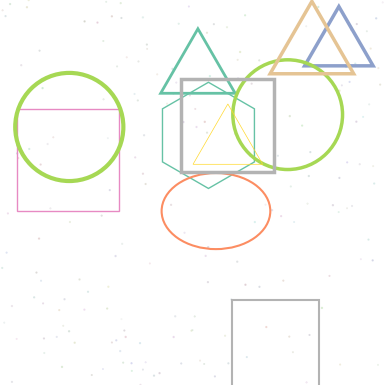[{"shape": "triangle", "thickness": 2, "radius": 0.56, "center": [0.514, 0.814]}, {"shape": "hexagon", "thickness": 1, "radius": 0.69, "center": [0.541, 0.648]}, {"shape": "oval", "thickness": 1.5, "radius": 0.71, "center": [0.561, 0.452]}, {"shape": "triangle", "thickness": 2.5, "radius": 0.51, "center": [0.88, 0.88]}, {"shape": "square", "thickness": 1, "radius": 0.66, "center": [0.178, 0.584]}, {"shape": "circle", "thickness": 3, "radius": 0.7, "center": [0.18, 0.67]}, {"shape": "circle", "thickness": 2.5, "radius": 0.71, "center": [0.747, 0.702]}, {"shape": "triangle", "thickness": 0.5, "radius": 0.52, "center": [0.592, 0.625]}, {"shape": "triangle", "thickness": 2.5, "radius": 0.63, "center": [0.81, 0.871]}, {"shape": "square", "thickness": 2.5, "radius": 0.6, "center": [0.591, 0.674]}, {"shape": "square", "thickness": 1.5, "radius": 0.57, "center": [0.716, 0.108]}]